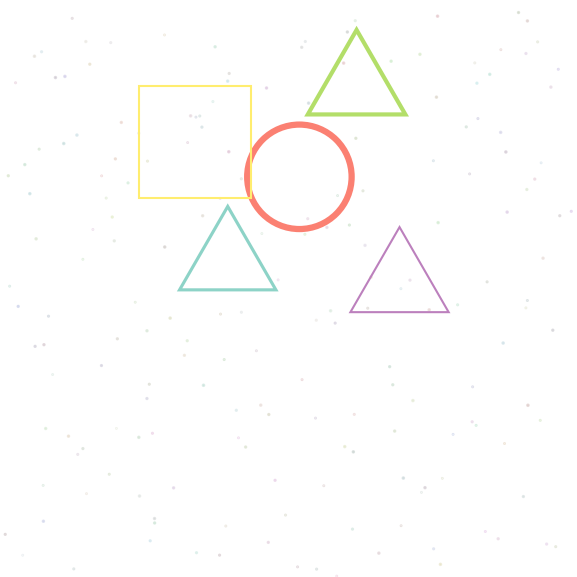[{"shape": "triangle", "thickness": 1.5, "radius": 0.48, "center": [0.394, 0.545]}, {"shape": "circle", "thickness": 3, "radius": 0.45, "center": [0.518, 0.693]}, {"shape": "triangle", "thickness": 2, "radius": 0.49, "center": [0.617, 0.85]}, {"shape": "triangle", "thickness": 1, "radius": 0.49, "center": [0.692, 0.508]}, {"shape": "square", "thickness": 1, "radius": 0.48, "center": [0.338, 0.754]}]